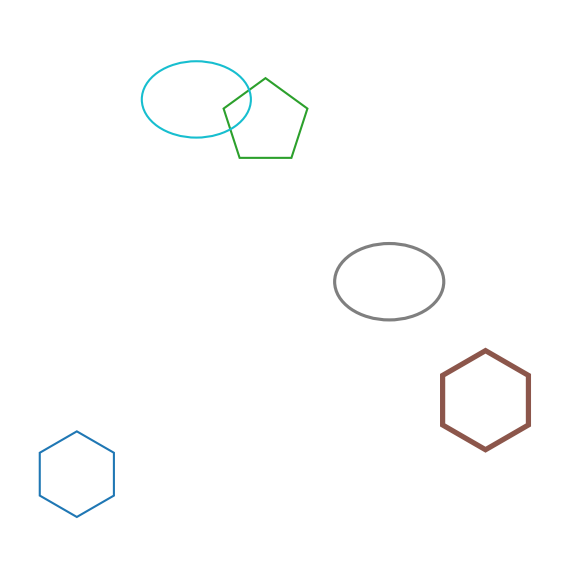[{"shape": "hexagon", "thickness": 1, "radius": 0.37, "center": [0.133, 0.178]}, {"shape": "pentagon", "thickness": 1, "radius": 0.38, "center": [0.46, 0.788]}, {"shape": "hexagon", "thickness": 2.5, "radius": 0.43, "center": [0.841, 0.306]}, {"shape": "oval", "thickness": 1.5, "radius": 0.47, "center": [0.674, 0.511]}, {"shape": "oval", "thickness": 1, "radius": 0.47, "center": [0.34, 0.827]}]